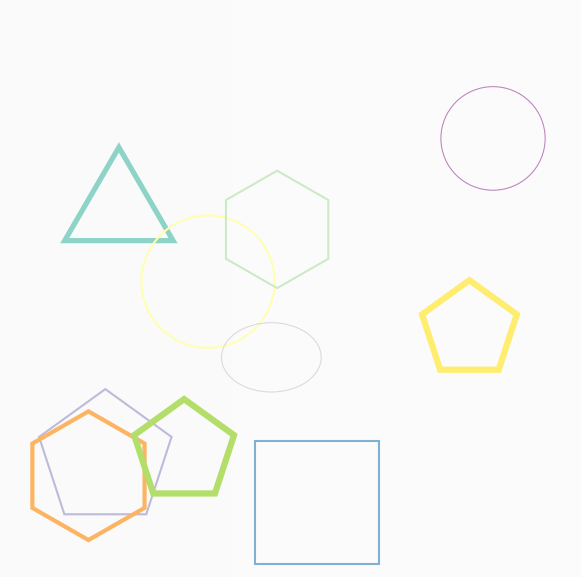[{"shape": "triangle", "thickness": 2.5, "radius": 0.54, "center": [0.205, 0.636]}, {"shape": "circle", "thickness": 1, "radius": 0.57, "center": [0.358, 0.512]}, {"shape": "pentagon", "thickness": 1, "radius": 0.6, "center": [0.181, 0.206]}, {"shape": "square", "thickness": 1, "radius": 0.53, "center": [0.545, 0.129]}, {"shape": "hexagon", "thickness": 2, "radius": 0.56, "center": [0.152, 0.175]}, {"shape": "pentagon", "thickness": 3, "radius": 0.45, "center": [0.317, 0.218]}, {"shape": "oval", "thickness": 0.5, "radius": 0.43, "center": [0.467, 0.38]}, {"shape": "circle", "thickness": 0.5, "radius": 0.45, "center": [0.848, 0.759]}, {"shape": "hexagon", "thickness": 1, "radius": 0.51, "center": [0.477, 0.602]}, {"shape": "pentagon", "thickness": 3, "radius": 0.43, "center": [0.808, 0.428]}]